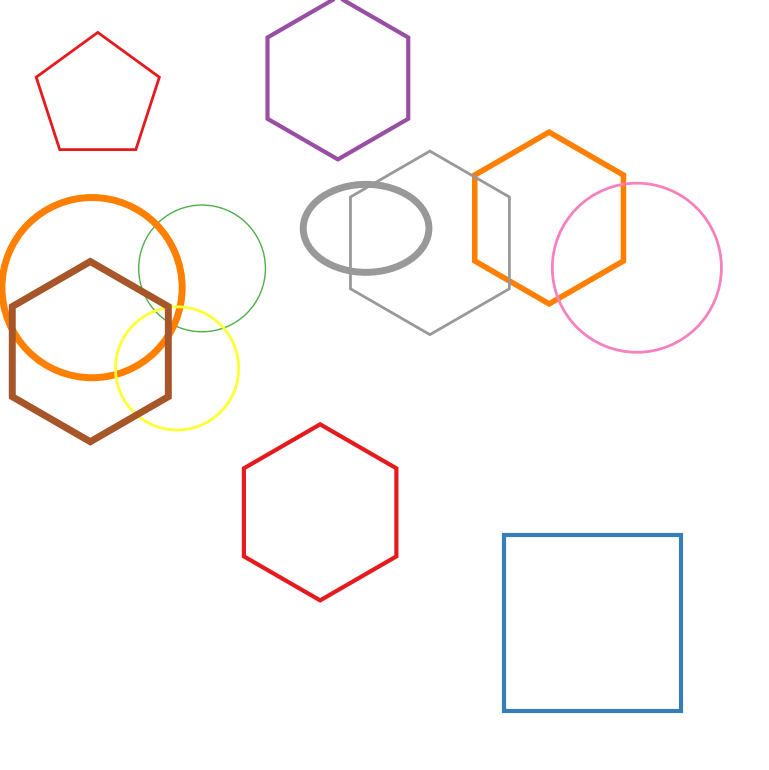[{"shape": "hexagon", "thickness": 1.5, "radius": 0.57, "center": [0.416, 0.335]}, {"shape": "pentagon", "thickness": 1, "radius": 0.42, "center": [0.127, 0.874]}, {"shape": "square", "thickness": 1.5, "radius": 0.57, "center": [0.769, 0.191]}, {"shape": "circle", "thickness": 0.5, "radius": 0.41, "center": [0.262, 0.651]}, {"shape": "hexagon", "thickness": 1.5, "radius": 0.53, "center": [0.439, 0.899]}, {"shape": "circle", "thickness": 2.5, "radius": 0.59, "center": [0.12, 0.626]}, {"shape": "hexagon", "thickness": 2, "radius": 0.56, "center": [0.713, 0.717]}, {"shape": "circle", "thickness": 1, "radius": 0.4, "center": [0.23, 0.522]}, {"shape": "hexagon", "thickness": 2.5, "radius": 0.59, "center": [0.117, 0.543]}, {"shape": "circle", "thickness": 1, "radius": 0.55, "center": [0.827, 0.652]}, {"shape": "oval", "thickness": 2.5, "radius": 0.41, "center": [0.475, 0.703]}, {"shape": "hexagon", "thickness": 1, "radius": 0.6, "center": [0.558, 0.685]}]